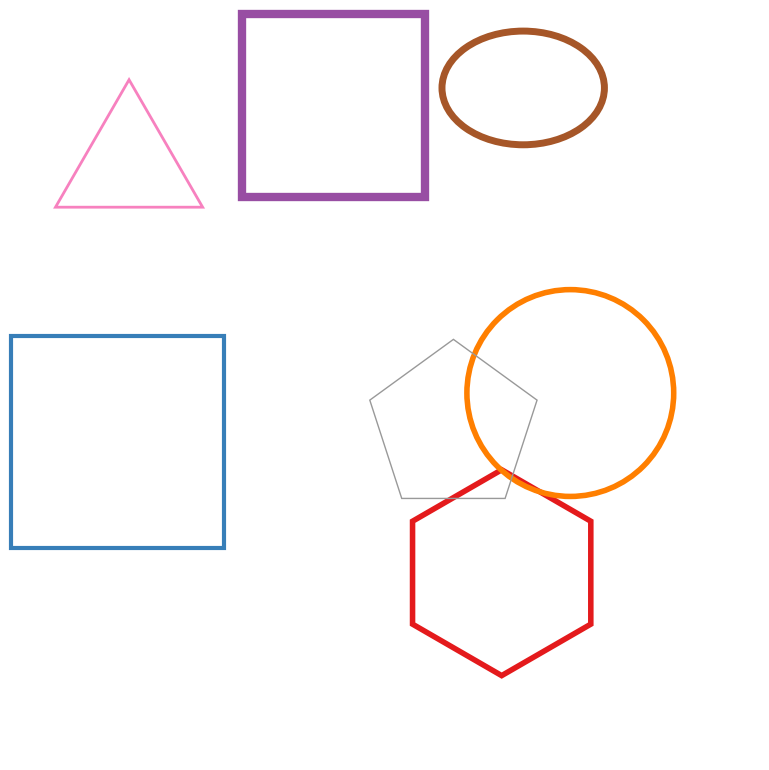[{"shape": "hexagon", "thickness": 2, "radius": 0.67, "center": [0.652, 0.256]}, {"shape": "square", "thickness": 1.5, "radius": 0.69, "center": [0.153, 0.426]}, {"shape": "square", "thickness": 3, "radius": 0.59, "center": [0.433, 0.863]}, {"shape": "circle", "thickness": 2, "radius": 0.67, "center": [0.741, 0.49]}, {"shape": "oval", "thickness": 2.5, "radius": 0.53, "center": [0.679, 0.886]}, {"shape": "triangle", "thickness": 1, "radius": 0.55, "center": [0.168, 0.786]}, {"shape": "pentagon", "thickness": 0.5, "radius": 0.57, "center": [0.589, 0.445]}]